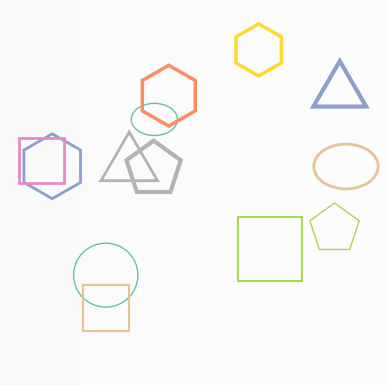[{"shape": "oval", "thickness": 1, "radius": 0.3, "center": [0.398, 0.69]}, {"shape": "circle", "thickness": 1, "radius": 0.42, "center": [0.273, 0.285]}, {"shape": "hexagon", "thickness": 2.5, "radius": 0.39, "center": [0.436, 0.752]}, {"shape": "triangle", "thickness": 3, "radius": 0.39, "center": [0.877, 0.763]}, {"shape": "hexagon", "thickness": 2, "radius": 0.42, "center": [0.135, 0.568]}, {"shape": "square", "thickness": 2, "radius": 0.29, "center": [0.107, 0.584]}, {"shape": "pentagon", "thickness": 1, "radius": 0.33, "center": [0.863, 0.406]}, {"shape": "square", "thickness": 1.5, "radius": 0.41, "center": [0.697, 0.354]}, {"shape": "hexagon", "thickness": 2.5, "radius": 0.34, "center": [0.667, 0.87]}, {"shape": "oval", "thickness": 2, "radius": 0.42, "center": [0.893, 0.568]}, {"shape": "square", "thickness": 1.5, "radius": 0.3, "center": [0.273, 0.199]}, {"shape": "pentagon", "thickness": 3, "radius": 0.37, "center": [0.396, 0.561]}, {"shape": "triangle", "thickness": 2, "radius": 0.42, "center": [0.334, 0.573]}]